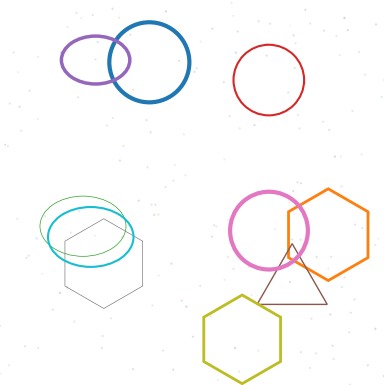[{"shape": "circle", "thickness": 3, "radius": 0.52, "center": [0.388, 0.838]}, {"shape": "hexagon", "thickness": 2, "radius": 0.6, "center": [0.853, 0.39]}, {"shape": "oval", "thickness": 0.5, "radius": 0.56, "center": [0.216, 0.412]}, {"shape": "circle", "thickness": 1.5, "radius": 0.46, "center": [0.698, 0.792]}, {"shape": "oval", "thickness": 2.5, "radius": 0.44, "center": [0.248, 0.844]}, {"shape": "triangle", "thickness": 1, "radius": 0.53, "center": [0.759, 0.262]}, {"shape": "circle", "thickness": 3, "radius": 0.51, "center": [0.699, 0.401]}, {"shape": "hexagon", "thickness": 0.5, "radius": 0.58, "center": [0.27, 0.315]}, {"shape": "hexagon", "thickness": 2, "radius": 0.58, "center": [0.629, 0.119]}, {"shape": "oval", "thickness": 1.5, "radius": 0.56, "center": [0.236, 0.385]}]